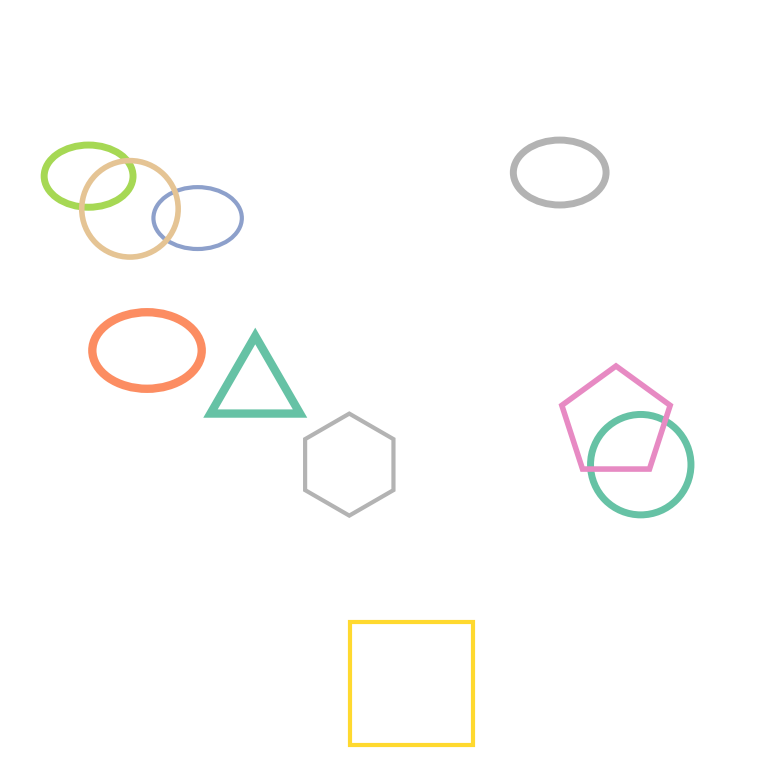[{"shape": "triangle", "thickness": 3, "radius": 0.34, "center": [0.332, 0.496]}, {"shape": "circle", "thickness": 2.5, "radius": 0.33, "center": [0.832, 0.397]}, {"shape": "oval", "thickness": 3, "radius": 0.36, "center": [0.191, 0.545]}, {"shape": "oval", "thickness": 1.5, "radius": 0.29, "center": [0.257, 0.717]}, {"shape": "pentagon", "thickness": 2, "radius": 0.37, "center": [0.8, 0.451]}, {"shape": "oval", "thickness": 2.5, "radius": 0.29, "center": [0.115, 0.771]}, {"shape": "square", "thickness": 1.5, "radius": 0.4, "center": [0.534, 0.112]}, {"shape": "circle", "thickness": 2, "radius": 0.31, "center": [0.169, 0.729]}, {"shape": "hexagon", "thickness": 1.5, "radius": 0.33, "center": [0.454, 0.397]}, {"shape": "oval", "thickness": 2.5, "radius": 0.3, "center": [0.727, 0.776]}]